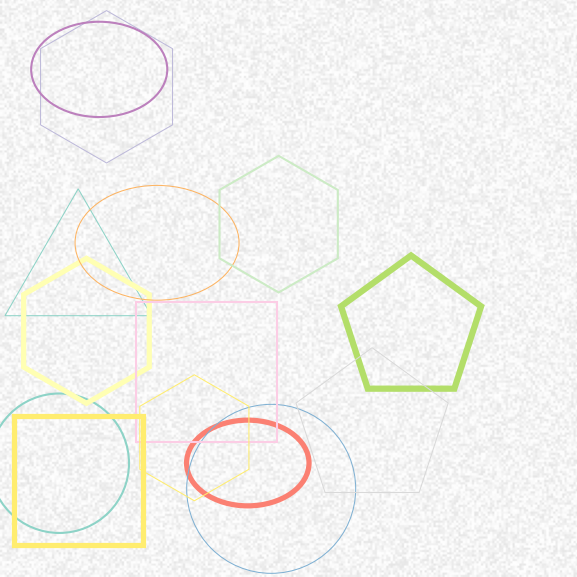[{"shape": "triangle", "thickness": 0.5, "radius": 0.73, "center": [0.135, 0.526]}, {"shape": "circle", "thickness": 1, "radius": 0.6, "center": [0.103, 0.197]}, {"shape": "hexagon", "thickness": 2.5, "radius": 0.63, "center": [0.15, 0.426]}, {"shape": "hexagon", "thickness": 0.5, "radius": 0.66, "center": [0.184, 0.849]}, {"shape": "oval", "thickness": 2.5, "radius": 0.53, "center": [0.429, 0.197]}, {"shape": "circle", "thickness": 0.5, "radius": 0.73, "center": [0.47, 0.153]}, {"shape": "oval", "thickness": 0.5, "radius": 0.71, "center": [0.272, 0.579]}, {"shape": "pentagon", "thickness": 3, "radius": 0.64, "center": [0.712, 0.429]}, {"shape": "square", "thickness": 1, "radius": 0.61, "center": [0.358, 0.355]}, {"shape": "pentagon", "thickness": 0.5, "radius": 0.69, "center": [0.644, 0.258]}, {"shape": "oval", "thickness": 1, "radius": 0.59, "center": [0.172, 0.879]}, {"shape": "hexagon", "thickness": 1, "radius": 0.59, "center": [0.483, 0.611]}, {"shape": "hexagon", "thickness": 0.5, "radius": 0.55, "center": [0.337, 0.241]}, {"shape": "square", "thickness": 2.5, "radius": 0.56, "center": [0.136, 0.167]}]